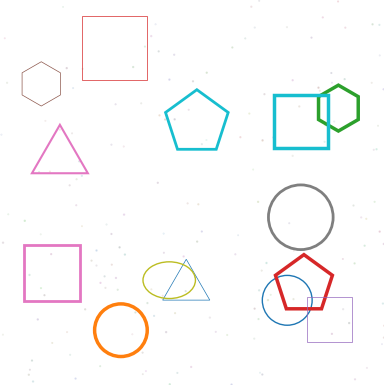[{"shape": "circle", "thickness": 1, "radius": 0.32, "center": [0.746, 0.22]}, {"shape": "triangle", "thickness": 0.5, "radius": 0.35, "center": [0.484, 0.256]}, {"shape": "circle", "thickness": 2.5, "radius": 0.34, "center": [0.314, 0.142]}, {"shape": "hexagon", "thickness": 2.5, "radius": 0.3, "center": [0.879, 0.719]}, {"shape": "pentagon", "thickness": 2.5, "radius": 0.39, "center": [0.789, 0.261]}, {"shape": "square", "thickness": 0.5, "radius": 0.42, "center": [0.298, 0.876]}, {"shape": "square", "thickness": 0.5, "radius": 0.29, "center": [0.855, 0.17]}, {"shape": "hexagon", "thickness": 0.5, "radius": 0.29, "center": [0.107, 0.782]}, {"shape": "square", "thickness": 2, "radius": 0.36, "center": [0.136, 0.291]}, {"shape": "triangle", "thickness": 1.5, "radius": 0.42, "center": [0.156, 0.592]}, {"shape": "circle", "thickness": 2, "radius": 0.42, "center": [0.781, 0.436]}, {"shape": "oval", "thickness": 1, "radius": 0.34, "center": [0.44, 0.272]}, {"shape": "pentagon", "thickness": 2, "radius": 0.43, "center": [0.511, 0.681]}, {"shape": "square", "thickness": 2.5, "radius": 0.35, "center": [0.782, 0.684]}]